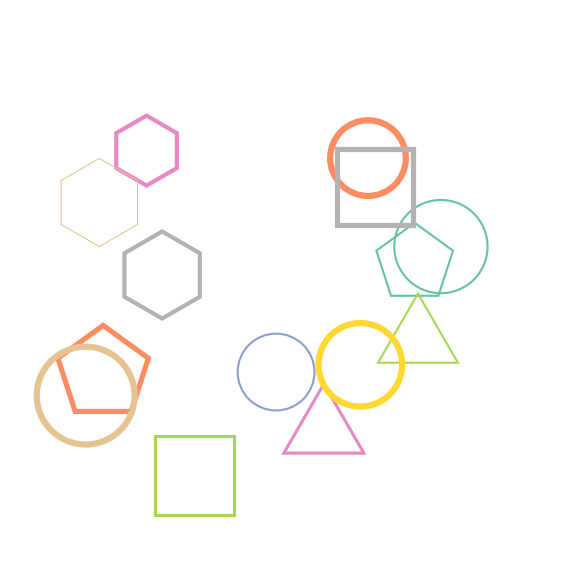[{"shape": "circle", "thickness": 1, "radius": 0.4, "center": [0.764, 0.572]}, {"shape": "pentagon", "thickness": 1, "radius": 0.35, "center": [0.718, 0.543]}, {"shape": "pentagon", "thickness": 2.5, "radius": 0.41, "center": [0.179, 0.353]}, {"shape": "circle", "thickness": 3, "radius": 0.33, "center": [0.637, 0.725]}, {"shape": "circle", "thickness": 1, "radius": 0.33, "center": [0.478, 0.355]}, {"shape": "triangle", "thickness": 1.5, "radius": 0.4, "center": [0.561, 0.254]}, {"shape": "hexagon", "thickness": 2, "radius": 0.3, "center": [0.254, 0.738]}, {"shape": "triangle", "thickness": 1, "radius": 0.4, "center": [0.724, 0.411]}, {"shape": "square", "thickness": 1.5, "radius": 0.34, "center": [0.336, 0.176]}, {"shape": "circle", "thickness": 3, "radius": 0.36, "center": [0.624, 0.367]}, {"shape": "hexagon", "thickness": 0.5, "radius": 0.38, "center": [0.172, 0.649]}, {"shape": "circle", "thickness": 3, "radius": 0.42, "center": [0.148, 0.314]}, {"shape": "square", "thickness": 2.5, "radius": 0.33, "center": [0.649, 0.676]}, {"shape": "hexagon", "thickness": 2, "radius": 0.38, "center": [0.281, 0.523]}]